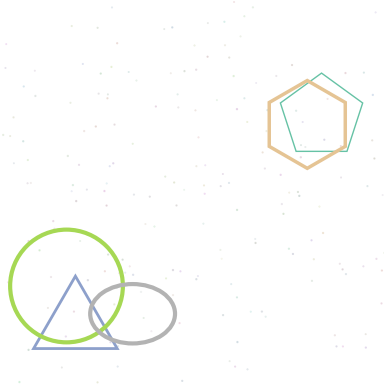[{"shape": "pentagon", "thickness": 1, "radius": 0.56, "center": [0.835, 0.698]}, {"shape": "triangle", "thickness": 2, "radius": 0.63, "center": [0.196, 0.157]}, {"shape": "circle", "thickness": 3, "radius": 0.73, "center": [0.173, 0.257]}, {"shape": "hexagon", "thickness": 2.5, "radius": 0.57, "center": [0.798, 0.677]}, {"shape": "oval", "thickness": 3, "radius": 0.55, "center": [0.344, 0.185]}]